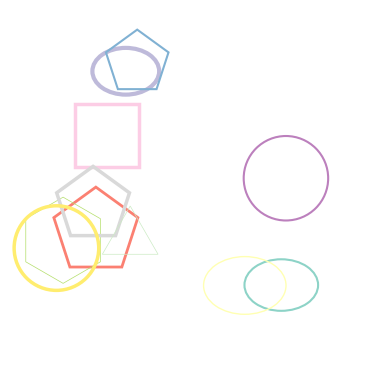[{"shape": "oval", "thickness": 1.5, "radius": 0.48, "center": [0.731, 0.26]}, {"shape": "oval", "thickness": 1, "radius": 0.54, "center": [0.636, 0.259]}, {"shape": "oval", "thickness": 3, "radius": 0.43, "center": [0.327, 0.815]}, {"shape": "pentagon", "thickness": 2, "radius": 0.57, "center": [0.249, 0.399]}, {"shape": "pentagon", "thickness": 1.5, "radius": 0.43, "center": [0.356, 0.838]}, {"shape": "hexagon", "thickness": 0.5, "radius": 0.56, "center": [0.164, 0.376]}, {"shape": "square", "thickness": 2.5, "radius": 0.41, "center": [0.278, 0.648]}, {"shape": "pentagon", "thickness": 2.5, "radius": 0.5, "center": [0.242, 0.468]}, {"shape": "circle", "thickness": 1.5, "radius": 0.55, "center": [0.743, 0.537]}, {"shape": "triangle", "thickness": 0.5, "radius": 0.42, "center": [0.338, 0.381]}, {"shape": "circle", "thickness": 2.5, "radius": 0.55, "center": [0.147, 0.356]}]